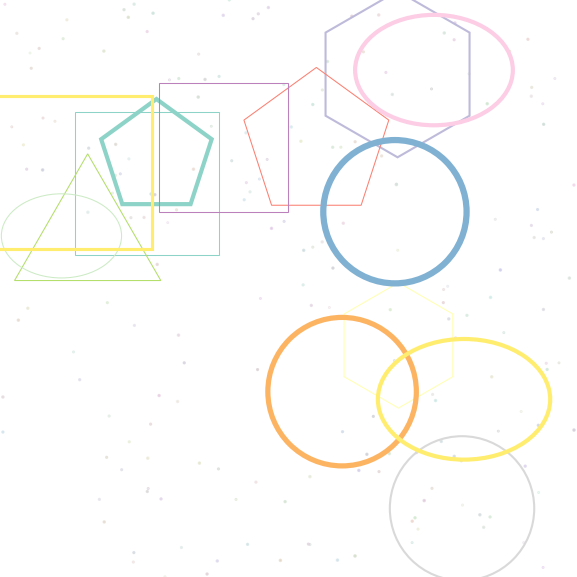[{"shape": "pentagon", "thickness": 2, "radius": 0.5, "center": [0.271, 0.727]}, {"shape": "square", "thickness": 0.5, "radius": 0.62, "center": [0.255, 0.682]}, {"shape": "hexagon", "thickness": 0.5, "radius": 0.54, "center": [0.69, 0.401]}, {"shape": "hexagon", "thickness": 1, "radius": 0.72, "center": [0.688, 0.871]}, {"shape": "pentagon", "thickness": 0.5, "radius": 0.66, "center": [0.548, 0.75]}, {"shape": "circle", "thickness": 3, "radius": 0.62, "center": [0.684, 0.633]}, {"shape": "circle", "thickness": 2.5, "radius": 0.64, "center": [0.592, 0.321]}, {"shape": "triangle", "thickness": 0.5, "radius": 0.73, "center": [0.152, 0.586]}, {"shape": "oval", "thickness": 2, "radius": 0.68, "center": [0.751, 0.878]}, {"shape": "circle", "thickness": 1, "radius": 0.63, "center": [0.8, 0.119]}, {"shape": "square", "thickness": 0.5, "radius": 0.56, "center": [0.387, 0.744]}, {"shape": "oval", "thickness": 0.5, "radius": 0.52, "center": [0.106, 0.591]}, {"shape": "square", "thickness": 1.5, "radius": 0.66, "center": [0.13, 0.7]}, {"shape": "oval", "thickness": 2, "radius": 0.75, "center": [0.804, 0.308]}]